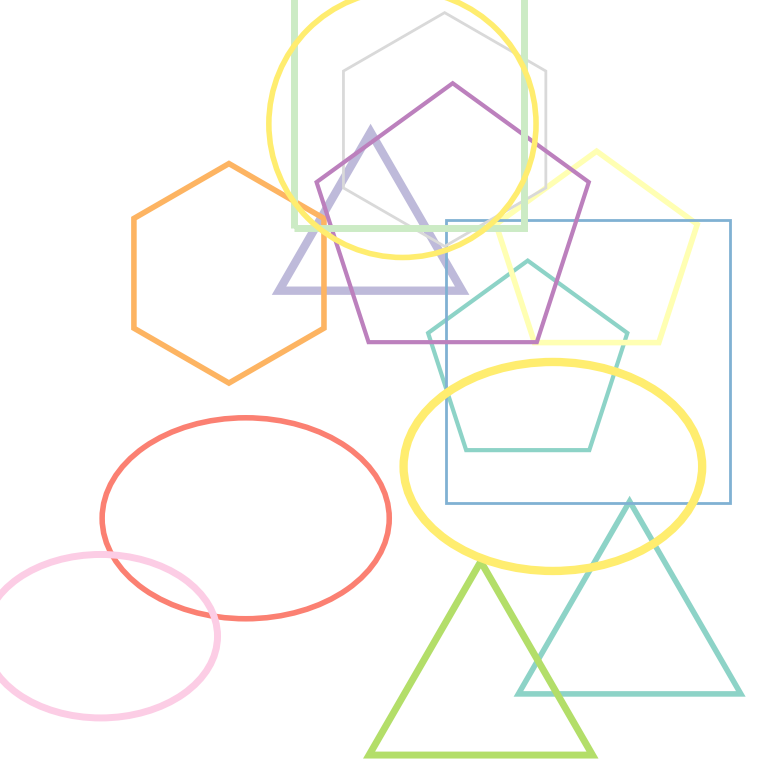[{"shape": "pentagon", "thickness": 1.5, "radius": 0.68, "center": [0.685, 0.525]}, {"shape": "triangle", "thickness": 2, "radius": 0.83, "center": [0.818, 0.182]}, {"shape": "pentagon", "thickness": 2, "radius": 0.69, "center": [0.775, 0.666]}, {"shape": "triangle", "thickness": 3, "radius": 0.69, "center": [0.481, 0.691]}, {"shape": "oval", "thickness": 2, "radius": 0.93, "center": [0.319, 0.327]}, {"shape": "square", "thickness": 1, "radius": 0.92, "center": [0.764, 0.531]}, {"shape": "hexagon", "thickness": 2, "radius": 0.71, "center": [0.297, 0.645]}, {"shape": "triangle", "thickness": 2.5, "radius": 0.84, "center": [0.624, 0.103]}, {"shape": "oval", "thickness": 2.5, "radius": 0.76, "center": [0.131, 0.174]}, {"shape": "hexagon", "thickness": 1, "radius": 0.76, "center": [0.577, 0.832]}, {"shape": "pentagon", "thickness": 1.5, "radius": 0.93, "center": [0.588, 0.706]}, {"shape": "square", "thickness": 2.5, "radius": 0.75, "center": [0.531, 0.853]}, {"shape": "circle", "thickness": 2, "radius": 0.87, "center": [0.523, 0.839]}, {"shape": "oval", "thickness": 3, "radius": 0.97, "center": [0.718, 0.394]}]